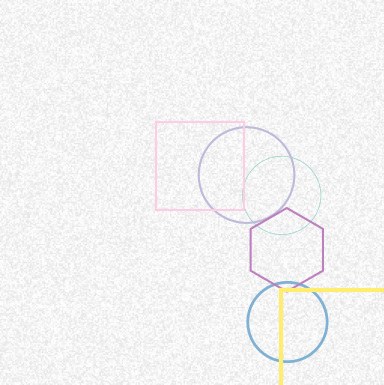[{"shape": "circle", "thickness": 0.5, "radius": 0.51, "center": [0.732, 0.492]}, {"shape": "circle", "thickness": 1.5, "radius": 0.62, "center": [0.64, 0.545]}, {"shape": "circle", "thickness": 2, "radius": 0.52, "center": [0.747, 0.164]}, {"shape": "square", "thickness": 1.5, "radius": 0.57, "center": [0.52, 0.569]}, {"shape": "hexagon", "thickness": 1.5, "radius": 0.54, "center": [0.745, 0.351]}, {"shape": "square", "thickness": 3, "radius": 0.69, "center": [0.866, 0.11]}]